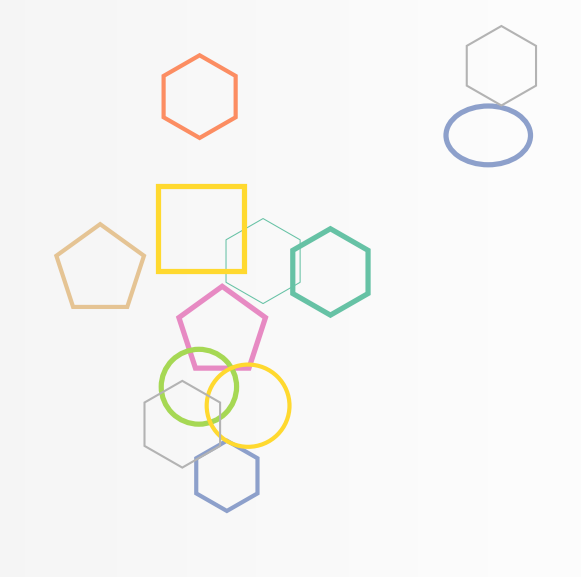[{"shape": "hexagon", "thickness": 0.5, "radius": 0.37, "center": [0.453, 0.547]}, {"shape": "hexagon", "thickness": 2.5, "radius": 0.37, "center": [0.568, 0.528]}, {"shape": "hexagon", "thickness": 2, "radius": 0.36, "center": [0.343, 0.832]}, {"shape": "hexagon", "thickness": 2, "radius": 0.3, "center": [0.39, 0.175]}, {"shape": "oval", "thickness": 2.5, "radius": 0.36, "center": [0.84, 0.765]}, {"shape": "pentagon", "thickness": 2.5, "radius": 0.39, "center": [0.382, 0.425]}, {"shape": "circle", "thickness": 2.5, "radius": 0.32, "center": [0.342, 0.329]}, {"shape": "circle", "thickness": 2, "radius": 0.36, "center": [0.427, 0.297]}, {"shape": "square", "thickness": 2.5, "radius": 0.37, "center": [0.346, 0.603]}, {"shape": "pentagon", "thickness": 2, "radius": 0.4, "center": [0.172, 0.532]}, {"shape": "hexagon", "thickness": 1, "radius": 0.38, "center": [0.314, 0.265]}, {"shape": "hexagon", "thickness": 1, "radius": 0.34, "center": [0.863, 0.885]}]